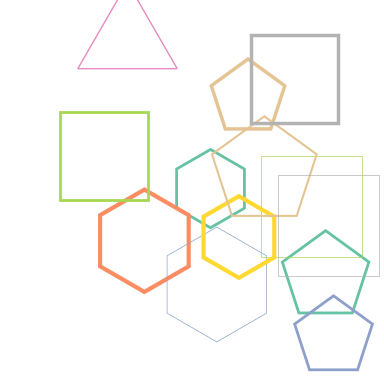[{"shape": "hexagon", "thickness": 2, "radius": 0.51, "center": [0.547, 0.51]}, {"shape": "pentagon", "thickness": 2, "radius": 0.59, "center": [0.846, 0.283]}, {"shape": "hexagon", "thickness": 3, "radius": 0.66, "center": [0.375, 0.375]}, {"shape": "hexagon", "thickness": 0.5, "radius": 0.75, "center": [0.563, 0.261]}, {"shape": "pentagon", "thickness": 2, "radius": 0.53, "center": [0.866, 0.125]}, {"shape": "triangle", "thickness": 1, "radius": 0.75, "center": [0.331, 0.896]}, {"shape": "square", "thickness": 2, "radius": 0.57, "center": [0.27, 0.595]}, {"shape": "square", "thickness": 0.5, "radius": 0.66, "center": [0.809, 0.465]}, {"shape": "hexagon", "thickness": 3, "radius": 0.53, "center": [0.621, 0.384]}, {"shape": "pentagon", "thickness": 2.5, "radius": 0.5, "center": [0.644, 0.746]}, {"shape": "pentagon", "thickness": 1.5, "radius": 0.71, "center": [0.687, 0.555]}, {"shape": "square", "thickness": 2.5, "radius": 0.57, "center": [0.765, 0.795]}, {"shape": "square", "thickness": 0.5, "radius": 0.66, "center": [0.853, 0.414]}]